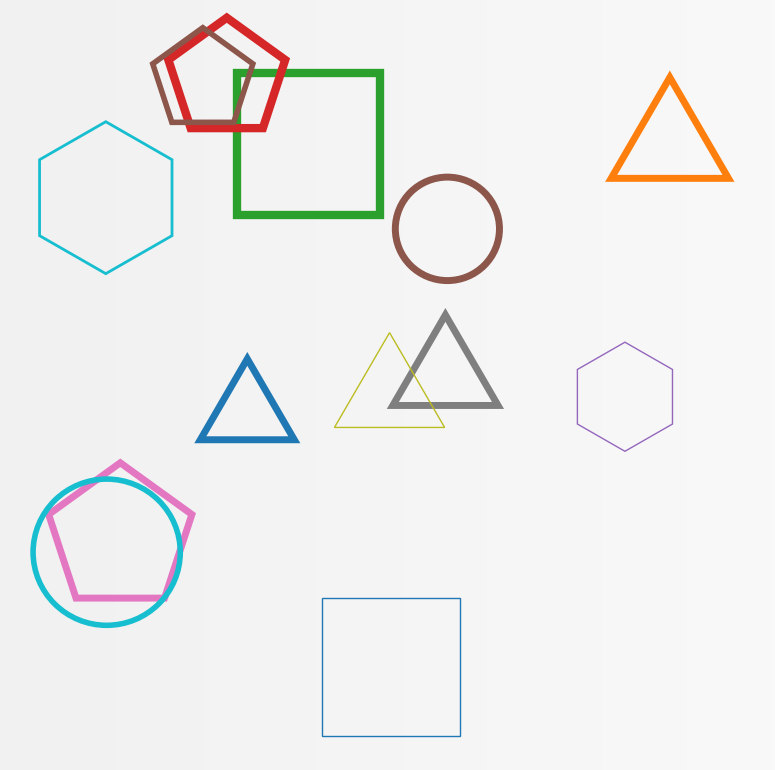[{"shape": "square", "thickness": 0.5, "radius": 0.45, "center": [0.504, 0.133]}, {"shape": "triangle", "thickness": 2.5, "radius": 0.35, "center": [0.319, 0.464]}, {"shape": "triangle", "thickness": 2.5, "radius": 0.44, "center": [0.864, 0.812]}, {"shape": "square", "thickness": 3, "radius": 0.46, "center": [0.398, 0.813]}, {"shape": "pentagon", "thickness": 3, "radius": 0.4, "center": [0.293, 0.898]}, {"shape": "hexagon", "thickness": 0.5, "radius": 0.35, "center": [0.806, 0.485]}, {"shape": "circle", "thickness": 2.5, "radius": 0.34, "center": [0.577, 0.703]}, {"shape": "pentagon", "thickness": 2, "radius": 0.34, "center": [0.262, 0.896]}, {"shape": "pentagon", "thickness": 2.5, "radius": 0.49, "center": [0.155, 0.302]}, {"shape": "triangle", "thickness": 2.5, "radius": 0.39, "center": [0.575, 0.513]}, {"shape": "triangle", "thickness": 0.5, "radius": 0.41, "center": [0.503, 0.486]}, {"shape": "circle", "thickness": 2, "radius": 0.47, "center": [0.138, 0.283]}, {"shape": "hexagon", "thickness": 1, "radius": 0.49, "center": [0.137, 0.743]}]